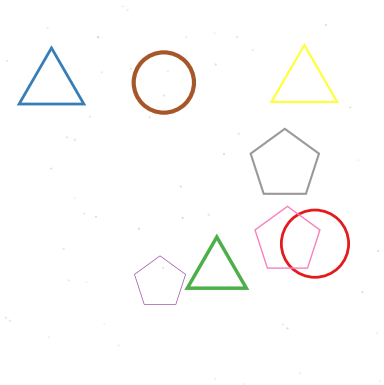[{"shape": "circle", "thickness": 2, "radius": 0.44, "center": [0.818, 0.367]}, {"shape": "triangle", "thickness": 2, "radius": 0.49, "center": [0.134, 0.778]}, {"shape": "triangle", "thickness": 2.5, "radius": 0.44, "center": [0.563, 0.296]}, {"shape": "pentagon", "thickness": 0.5, "radius": 0.35, "center": [0.416, 0.266]}, {"shape": "triangle", "thickness": 1.5, "radius": 0.49, "center": [0.79, 0.785]}, {"shape": "circle", "thickness": 3, "radius": 0.39, "center": [0.426, 0.786]}, {"shape": "pentagon", "thickness": 1, "radius": 0.44, "center": [0.747, 0.375]}, {"shape": "pentagon", "thickness": 1.5, "radius": 0.47, "center": [0.74, 0.572]}]